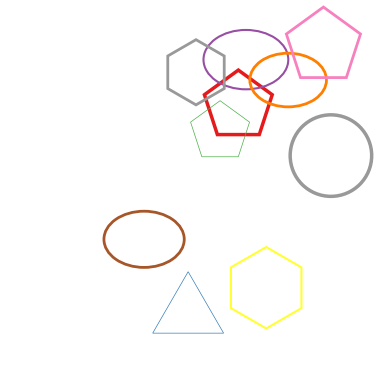[{"shape": "pentagon", "thickness": 2.5, "radius": 0.46, "center": [0.619, 0.725]}, {"shape": "triangle", "thickness": 0.5, "radius": 0.53, "center": [0.489, 0.188]}, {"shape": "pentagon", "thickness": 0.5, "radius": 0.4, "center": [0.572, 0.658]}, {"shape": "oval", "thickness": 1.5, "radius": 0.55, "center": [0.639, 0.845]}, {"shape": "oval", "thickness": 2, "radius": 0.5, "center": [0.748, 0.792]}, {"shape": "hexagon", "thickness": 1.5, "radius": 0.53, "center": [0.691, 0.253]}, {"shape": "oval", "thickness": 2, "radius": 0.52, "center": [0.374, 0.378]}, {"shape": "pentagon", "thickness": 2, "radius": 0.51, "center": [0.84, 0.88]}, {"shape": "hexagon", "thickness": 2, "radius": 0.42, "center": [0.509, 0.812]}, {"shape": "circle", "thickness": 2.5, "radius": 0.53, "center": [0.86, 0.596]}]